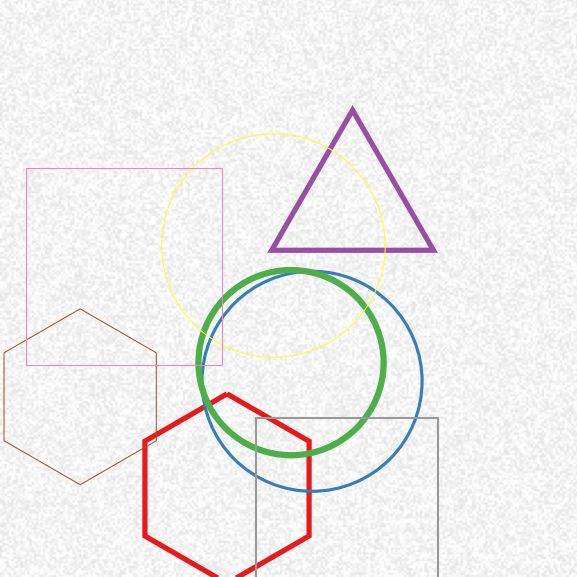[{"shape": "hexagon", "thickness": 2.5, "radius": 0.82, "center": [0.393, 0.153]}, {"shape": "circle", "thickness": 1.5, "radius": 0.95, "center": [0.54, 0.339]}, {"shape": "circle", "thickness": 3, "radius": 0.8, "center": [0.504, 0.371]}, {"shape": "triangle", "thickness": 2.5, "radius": 0.81, "center": [0.611, 0.647]}, {"shape": "circle", "thickness": 0.5, "radius": 0.97, "center": [0.473, 0.574]}, {"shape": "hexagon", "thickness": 0.5, "radius": 0.76, "center": [0.139, 0.312]}, {"shape": "square", "thickness": 0.5, "radius": 0.85, "center": [0.214, 0.538]}, {"shape": "square", "thickness": 1, "radius": 0.79, "center": [0.601, 0.118]}]